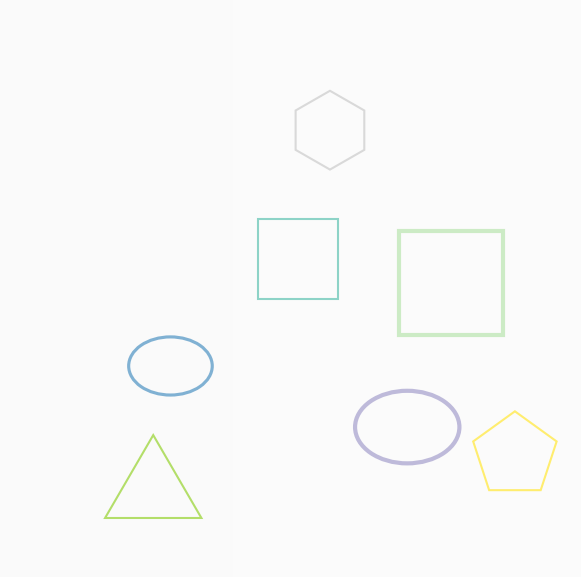[{"shape": "square", "thickness": 1, "radius": 0.34, "center": [0.513, 0.55]}, {"shape": "oval", "thickness": 2, "radius": 0.45, "center": [0.701, 0.26]}, {"shape": "oval", "thickness": 1.5, "radius": 0.36, "center": [0.293, 0.365]}, {"shape": "triangle", "thickness": 1, "radius": 0.48, "center": [0.264, 0.15]}, {"shape": "hexagon", "thickness": 1, "radius": 0.34, "center": [0.568, 0.774]}, {"shape": "square", "thickness": 2, "radius": 0.45, "center": [0.776, 0.509]}, {"shape": "pentagon", "thickness": 1, "radius": 0.38, "center": [0.886, 0.211]}]